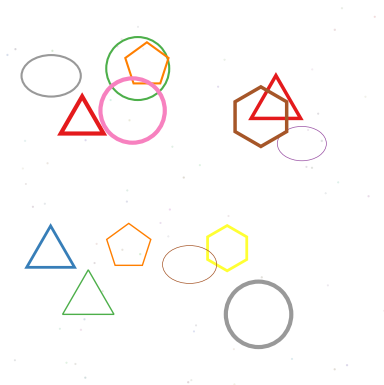[{"shape": "triangle", "thickness": 2.5, "radius": 0.37, "center": [0.717, 0.73]}, {"shape": "triangle", "thickness": 3, "radius": 0.32, "center": [0.213, 0.685]}, {"shape": "triangle", "thickness": 2, "radius": 0.36, "center": [0.131, 0.342]}, {"shape": "triangle", "thickness": 1, "radius": 0.39, "center": [0.229, 0.222]}, {"shape": "circle", "thickness": 1.5, "radius": 0.41, "center": [0.358, 0.822]}, {"shape": "oval", "thickness": 0.5, "radius": 0.32, "center": [0.784, 0.627]}, {"shape": "pentagon", "thickness": 1.5, "radius": 0.3, "center": [0.382, 0.831]}, {"shape": "pentagon", "thickness": 1, "radius": 0.3, "center": [0.334, 0.36]}, {"shape": "hexagon", "thickness": 2, "radius": 0.29, "center": [0.59, 0.355]}, {"shape": "hexagon", "thickness": 2.5, "radius": 0.39, "center": [0.678, 0.697]}, {"shape": "oval", "thickness": 0.5, "radius": 0.35, "center": [0.492, 0.313]}, {"shape": "circle", "thickness": 3, "radius": 0.42, "center": [0.344, 0.713]}, {"shape": "oval", "thickness": 1.5, "radius": 0.38, "center": [0.133, 0.803]}, {"shape": "circle", "thickness": 3, "radius": 0.43, "center": [0.672, 0.184]}]